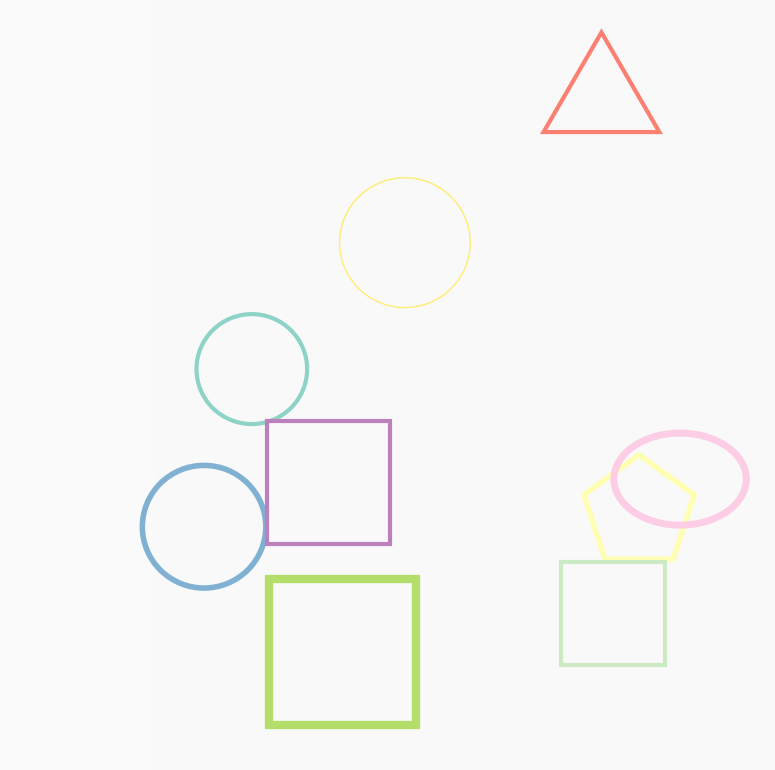[{"shape": "circle", "thickness": 1.5, "radius": 0.36, "center": [0.325, 0.521]}, {"shape": "pentagon", "thickness": 2, "radius": 0.37, "center": [0.825, 0.334]}, {"shape": "triangle", "thickness": 1.5, "radius": 0.43, "center": [0.776, 0.872]}, {"shape": "circle", "thickness": 2, "radius": 0.4, "center": [0.263, 0.316]}, {"shape": "square", "thickness": 3, "radius": 0.47, "center": [0.442, 0.153]}, {"shape": "oval", "thickness": 2.5, "radius": 0.43, "center": [0.878, 0.378]}, {"shape": "square", "thickness": 1.5, "radius": 0.4, "center": [0.424, 0.374]}, {"shape": "square", "thickness": 1.5, "radius": 0.33, "center": [0.791, 0.204]}, {"shape": "circle", "thickness": 0.5, "radius": 0.42, "center": [0.522, 0.685]}]